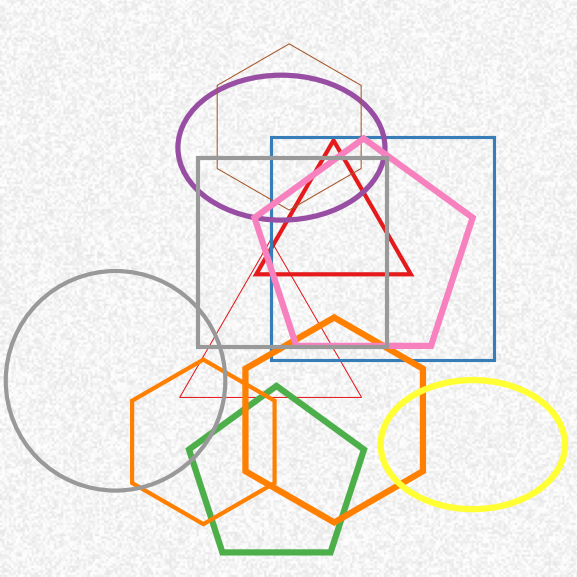[{"shape": "triangle", "thickness": 2, "radius": 0.77, "center": [0.578, 0.601]}, {"shape": "triangle", "thickness": 0.5, "radius": 0.91, "center": [0.469, 0.402]}, {"shape": "square", "thickness": 1.5, "radius": 0.97, "center": [0.663, 0.569]}, {"shape": "pentagon", "thickness": 3, "radius": 0.8, "center": [0.479, 0.171]}, {"shape": "oval", "thickness": 2.5, "radius": 0.9, "center": [0.487, 0.743]}, {"shape": "hexagon", "thickness": 3, "radius": 0.89, "center": [0.579, 0.272]}, {"shape": "hexagon", "thickness": 2, "radius": 0.71, "center": [0.352, 0.234]}, {"shape": "oval", "thickness": 3, "radius": 0.8, "center": [0.819, 0.229]}, {"shape": "hexagon", "thickness": 0.5, "radius": 0.72, "center": [0.501, 0.779]}, {"shape": "pentagon", "thickness": 3, "radius": 0.99, "center": [0.63, 0.561]}, {"shape": "square", "thickness": 2, "radius": 0.82, "center": [0.507, 0.562]}, {"shape": "circle", "thickness": 2, "radius": 0.95, "center": [0.2, 0.34]}]